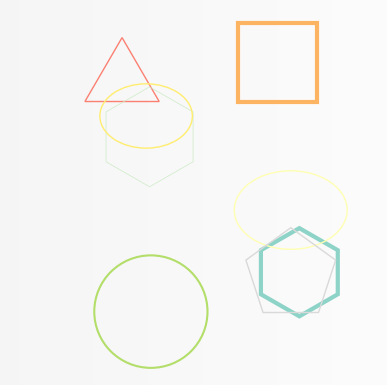[{"shape": "hexagon", "thickness": 3, "radius": 0.57, "center": [0.773, 0.293]}, {"shape": "oval", "thickness": 1, "radius": 0.73, "center": [0.75, 0.454]}, {"shape": "triangle", "thickness": 1, "radius": 0.55, "center": [0.315, 0.792]}, {"shape": "square", "thickness": 3, "radius": 0.51, "center": [0.715, 0.838]}, {"shape": "circle", "thickness": 1.5, "radius": 0.73, "center": [0.389, 0.191]}, {"shape": "pentagon", "thickness": 1, "radius": 0.61, "center": [0.75, 0.287]}, {"shape": "hexagon", "thickness": 0.5, "radius": 0.65, "center": [0.386, 0.645]}, {"shape": "oval", "thickness": 1, "radius": 0.6, "center": [0.377, 0.699]}]